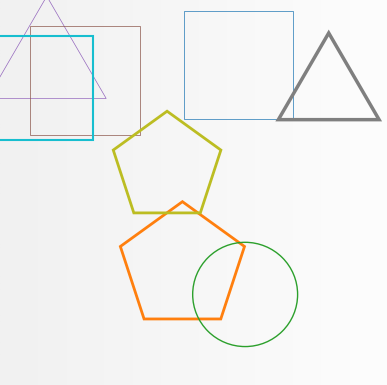[{"shape": "square", "thickness": 0.5, "radius": 0.71, "center": [0.615, 0.831]}, {"shape": "pentagon", "thickness": 2, "radius": 0.84, "center": [0.471, 0.308]}, {"shape": "circle", "thickness": 1, "radius": 0.68, "center": [0.633, 0.235]}, {"shape": "triangle", "thickness": 0.5, "radius": 0.89, "center": [0.121, 0.833]}, {"shape": "square", "thickness": 0.5, "radius": 0.71, "center": [0.22, 0.791]}, {"shape": "triangle", "thickness": 2.5, "radius": 0.75, "center": [0.848, 0.764]}, {"shape": "pentagon", "thickness": 2, "radius": 0.73, "center": [0.431, 0.565]}, {"shape": "square", "thickness": 1.5, "radius": 0.67, "center": [0.106, 0.771]}]